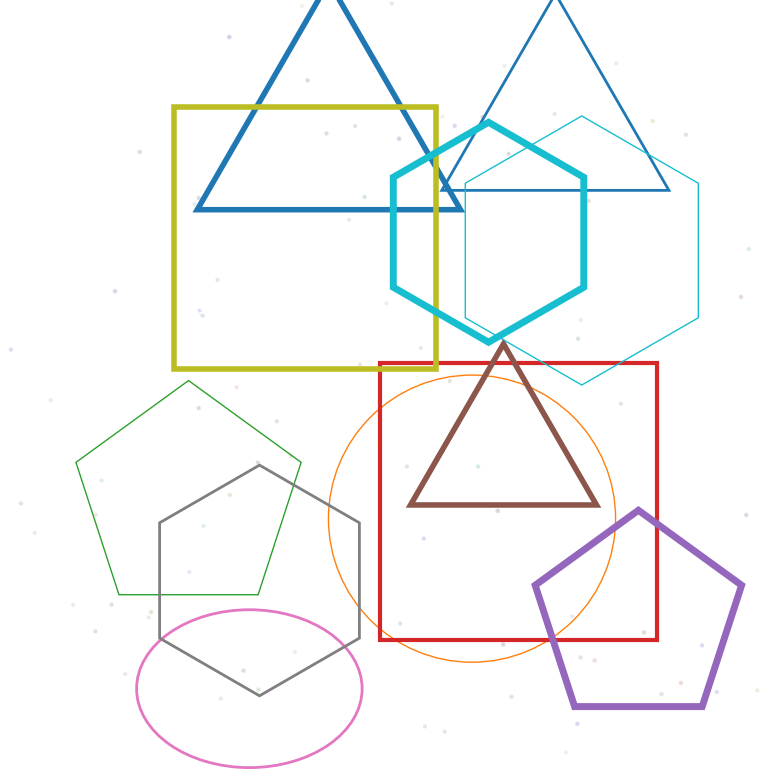[{"shape": "triangle", "thickness": 1, "radius": 0.85, "center": [0.721, 0.838]}, {"shape": "triangle", "thickness": 2, "radius": 0.99, "center": [0.427, 0.826]}, {"shape": "circle", "thickness": 0.5, "radius": 0.93, "center": [0.613, 0.326]}, {"shape": "pentagon", "thickness": 0.5, "radius": 0.77, "center": [0.245, 0.352]}, {"shape": "square", "thickness": 1.5, "radius": 0.9, "center": [0.673, 0.349]}, {"shape": "pentagon", "thickness": 2.5, "radius": 0.7, "center": [0.829, 0.196]}, {"shape": "triangle", "thickness": 2, "radius": 0.7, "center": [0.654, 0.414]}, {"shape": "oval", "thickness": 1, "radius": 0.73, "center": [0.324, 0.106]}, {"shape": "hexagon", "thickness": 1, "radius": 0.75, "center": [0.337, 0.246]}, {"shape": "square", "thickness": 2, "radius": 0.85, "center": [0.396, 0.691]}, {"shape": "hexagon", "thickness": 0.5, "radius": 0.87, "center": [0.756, 0.675]}, {"shape": "hexagon", "thickness": 2.5, "radius": 0.71, "center": [0.634, 0.698]}]